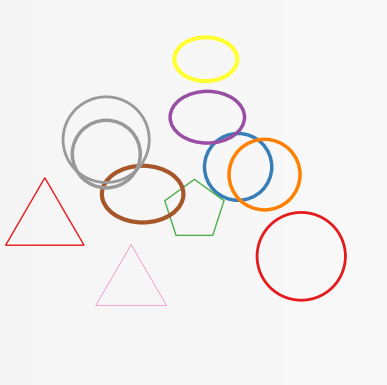[{"shape": "triangle", "thickness": 1, "radius": 0.58, "center": [0.116, 0.421]}, {"shape": "circle", "thickness": 2, "radius": 0.57, "center": [0.777, 0.334]}, {"shape": "circle", "thickness": 2.5, "radius": 0.43, "center": [0.615, 0.566]}, {"shape": "pentagon", "thickness": 1, "radius": 0.4, "center": [0.502, 0.454]}, {"shape": "oval", "thickness": 2.5, "radius": 0.48, "center": [0.535, 0.696]}, {"shape": "circle", "thickness": 2.5, "radius": 0.46, "center": [0.683, 0.547]}, {"shape": "oval", "thickness": 3, "radius": 0.41, "center": [0.531, 0.846]}, {"shape": "oval", "thickness": 3, "radius": 0.53, "center": [0.368, 0.496]}, {"shape": "triangle", "thickness": 0.5, "radius": 0.53, "center": [0.338, 0.259]}, {"shape": "circle", "thickness": 2, "radius": 0.56, "center": [0.274, 0.637]}, {"shape": "circle", "thickness": 2.5, "radius": 0.44, "center": [0.274, 0.6]}]